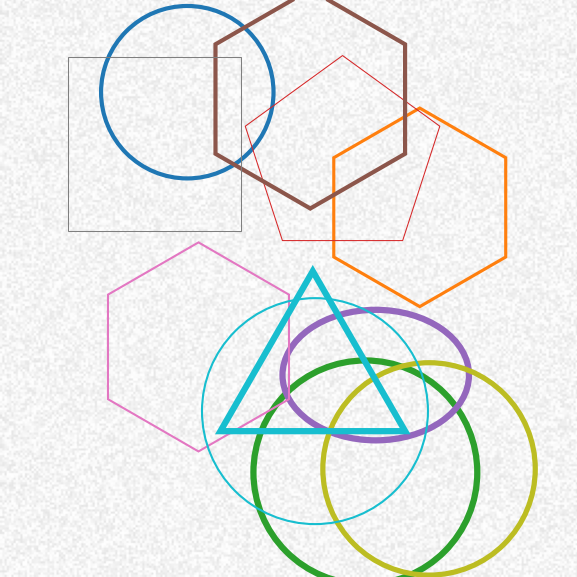[{"shape": "circle", "thickness": 2, "radius": 0.75, "center": [0.324, 0.839]}, {"shape": "hexagon", "thickness": 1.5, "radius": 0.86, "center": [0.727, 0.64]}, {"shape": "circle", "thickness": 3, "radius": 0.97, "center": [0.633, 0.181]}, {"shape": "pentagon", "thickness": 0.5, "radius": 0.89, "center": [0.593, 0.726]}, {"shape": "oval", "thickness": 3, "radius": 0.81, "center": [0.651, 0.35]}, {"shape": "hexagon", "thickness": 2, "radius": 0.95, "center": [0.537, 0.828]}, {"shape": "hexagon", "thickness": 1, "radius": 0.9, "center": [0.344, 0.398]}, {"shape": "square", "thickness": 0.5, "radius": 0.75, "center": [0.267, 0.75]}, {"shape": "circle", "thickness": 2.5, "radius": 0.92, "center": [0.743, 0.187]}, {"shape": "circle", "thickness": 1, "radius": 0.98, "center": [0.545, 0.287]}, {"shape": "triangle", "thickness": 3, "radius": 0.92, "center": [0.542, 0.345]}]